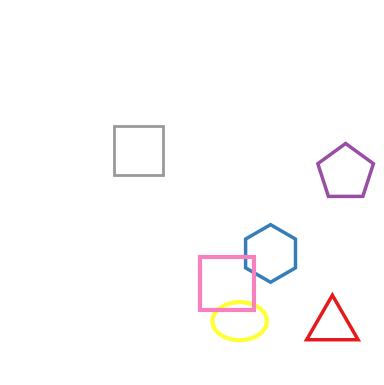[{"shape": "triangle", "thickness": 2.5, "radius": 0.39, "center": [0.863, 0.156]}, {"shape": "hexagon", "thickness": 2.5, "radius": 0.37, "center": [0.703, 0.342]}, {"shape": "pentagon", "thickness": 2.5, "radius": 0.38, "center": [0.898, 0.551]}, {"shape": "oval", "thickness": 3, "radius": 0.35, "center": [0.623, 0.166]}, {"shape": "square", "thickness": 3, "radius": 0.35, "center": [0.589, 0.264]}, {"shape": "square", "thickness": 2, "radius": 0.32, "center": [0.359, 0.608]}]